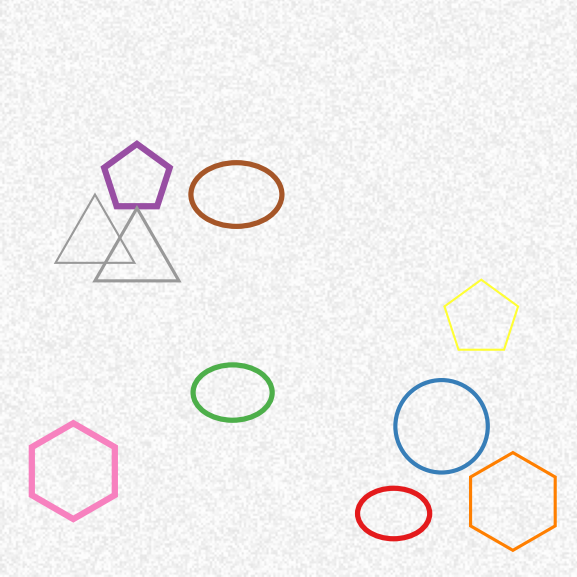[{"shape": "oval", "thickness": 2.5, "radius": 0.31, "center": [0.682, 0.11]}, {"shape": "circle", "thickness": 2, "radius": 0.4, "center": [0.765, 0.261]}, {"shape": "oval", "thickness": 2.5, "radius": 0.34, "center": [0.403, 0.319]}, {"shape": "pentagon", "thickness": 3, "radius": 0.3, "center": [0.237, 0.69]}, {"shape": "hexagon", "thickness": 1.5, "radius": 0.42, "center": [0.888, 0.131]}, {"shape": "pentagon", "thickness": 1, "radius": 0.34, "center": [0.833, 0.448]}, {"shape": "oval", "thickness": 2.5, "radius": 0.39, "center": [0.409, 0.662]}, {"shape": "hexagon", "thickness": 3, "radius": 0.41, "center": [0.127, 0.183]}, {"shape": "triangle", "thickness": 1, "radius": 0.39, "center": [0.164, 0.583]}, {"shape": "triangle", "thickness": 1.5, "radius": 0.42, "center": [0.237, 0.555]}]